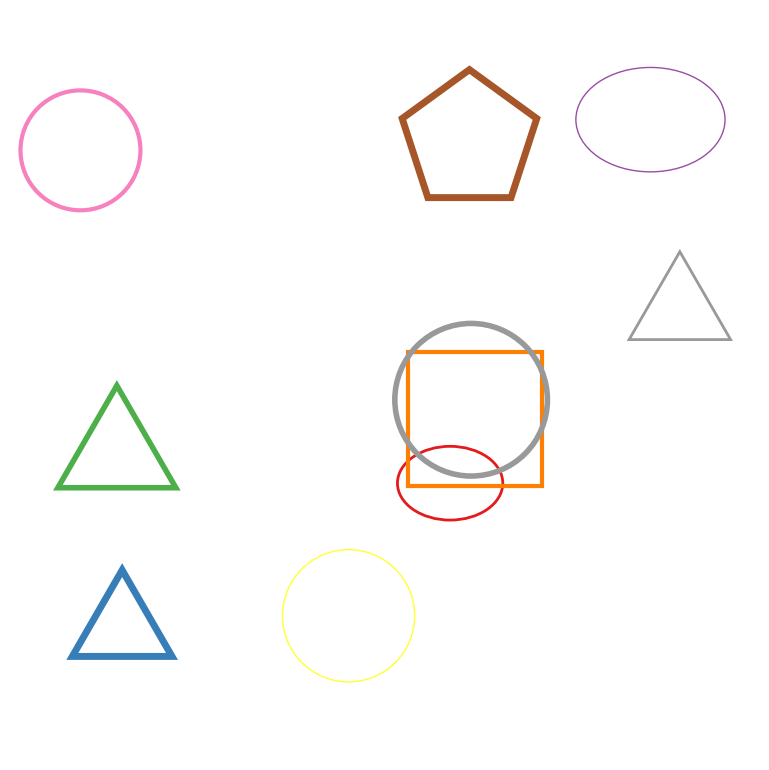[{"shape": "oval", "thickness": 1, "radius": 0.34, "center": [0.585, 0.372]}, {"shape": "triangle", "thickness": 2.5, "radius": 0.37, "center": [0.159, 0.185]}, {"shape": "triangle", "thickness": 2, "radius": 0.44, "center": [0.152, 0.411]}, {"shape": "oval", "thickness": 0.5, "radius": 0.48, "center": [0.845, 0.845]}, {"shape": "square", "thickness": 1.5, "radius": 0.44, "center": [0.617, 0.456]}, {"shape": "circle", "thickness": 0.5, "radius": 0.43, "center": [0.453, 0.2]}, {"shape": "pentagon", "thickness": 2.5, "radius": 0.46, "center": [0.61, 0.818]}, {"shape": "circle", "thickness": 1.5, "radius": 0.39, "center": [0.104, 0.805]}, {"shape": "triangle", "thickness": 1, "radius": 0.38, "center": [0.883, 0.597]}, {"shape": "circle", "thickness": 2, "radius": 0.5, "center": [0.612, 0.481]}]